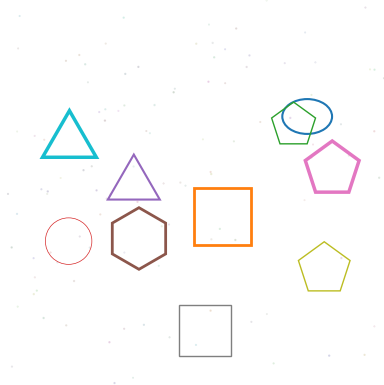[{"shape": "oval", "thickness": 1.5, "radius": 0.32, "center": [0.798, 0.697]}, {"shape": "square", "thickness": 2, "radius": 0.37, "center": [0.577, 0.438]}, {"shape": "pentagon", "thickness": 1, "radius": 0.3, "center": [0.763, 0.675]}, {"shape": "circle", "thickness": 0.5, "radius": 0.3, "center": [0.178, 0.374]}, {"shape": "triangle", "thickness": 1.5, "radius": 0.39, "center": [0.348, 0.521]}, {"shape": "hexagon", "thickness": 2, "radius": 0.4, "center": [0.361, 0.381]}, {"shape": "pentagon", "thickness": 2.5, "radius": 0.37, "center": [0.863, 0.56]}, {"shape": "square", "thickness": 1, "radius": 0.34, "center": [0.533, 0.141]}, {"shape": "pentagon", "thickness": 1, "radius": 0.35, "center": [0.842, 0.302]}, {"shape": "triangle", "thickness": 2.5, "radius": 0.4, "center": [0.18, 0.632]}]